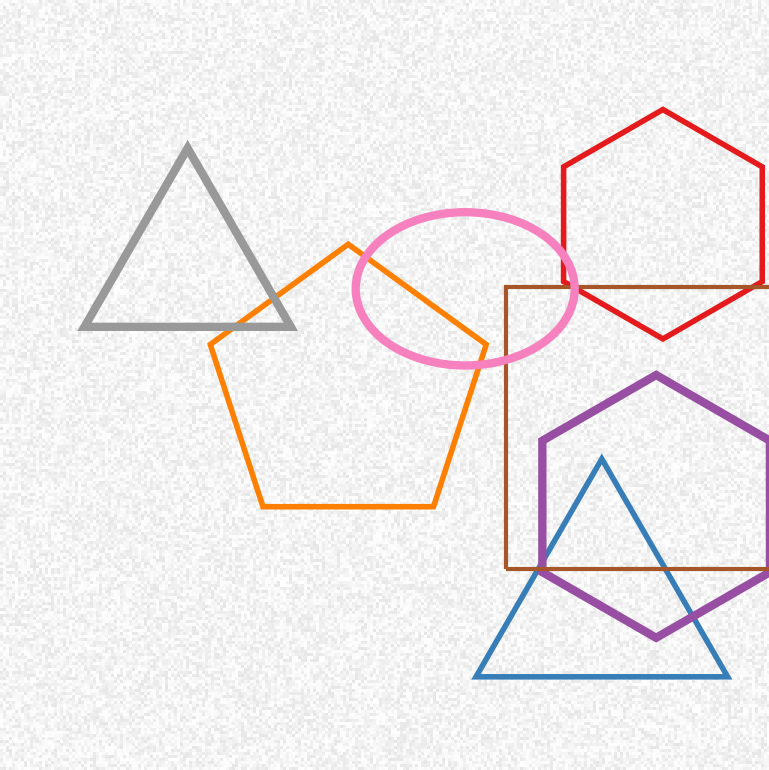[{"shape": "hexagon", "thickness": 2, "radius": 0.74, "center": [0.861, 0.709]}, {"shape": "triangle", "thickness": 2, "radius": 0.94, "center": [0.782, 0.215]}, {"shape": "hexagon", "thickness": 3, "radius": 0.85, "center": [0.852, 0.342]}, {"shape": "pentagon", "thickness": 2, "radius": 0.94, "center": [0.452, 0.494]}, {"shape": "square", "thickness": 1.5, "radius": 0.91, "center": [0.84, 0.444]}, {"shape": "oval", "thickness": 3, "radius": 0.71, "center": [0.604, 0.625]}, {"shape": "triangle", "thickness": 3, "radius": 0.77, "center": [0.244, 0.653]}]